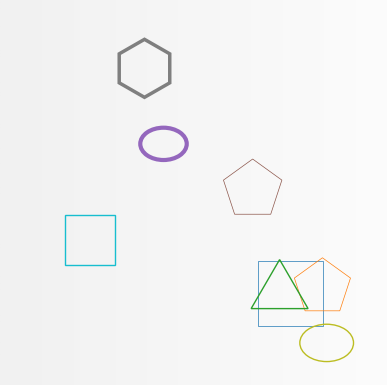[{"shape": "square", "thickness": 0.5, "radius": 0.42, "center": [0.749, 0.238]}, {"shape": "pentagon", "thickness": 0.5, "radius": 0.38, "center": [0.832, 0.254]}, {"shape": "triangle", "thickness": 1, "radius": 0.42, "center": [0.722, 0.241]}, {"shape": "oval", "thickness": 3, "radius": 0.3, "center": [0.422, 0.626]}, {"shape": "pentagon", "thickness": 0.5, "radius": 0.4, "center": [0.652, 0.508]}, {"shape": "hexagon", "thickness": 2.5, "radius": 0.38, "center": [0.373, 0.823]}, {"shape": "oval", "thickness": 1, "radius": 0.35, "center": [0.843, 0.109]}, {"shape": "square", "thickness": 1, "radius": 0.32, "center": [0.232, 0.377]}]